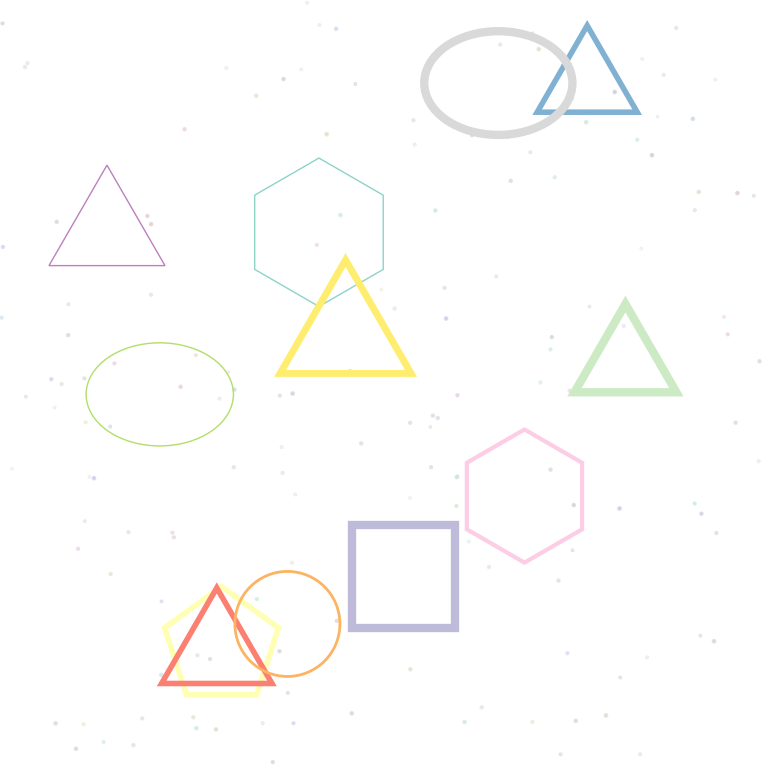[{"shape": "hexagon", "thickness": 0.5, "radius": 0.48, "center": [0.414, 0.698]}, {"shape": "pentagon", "thickness": 2, "radius": 0.39, "center": [0.288, 0.161]}, {"shape": "square", "thickness": 3, "radius": 0.34, "center": [0.524, 0.252]}, {"shape": "triangle", "thickness": 2, "radius": 0.41, "center": [0.282, 0.154]}, {"shape": "triangle", "thickness": 2, "radius": 0.38, "center": [0.763, 0.892]}, {"shape": "circle", "thickness": 1, "radius": 0.34, "center": [0.373, 0.19]}, {"shape": "oval", "thickness": 0.5, "radius": 0.48, "center": [0.207, 0.488]}, {"shape": "hexagon", "thickness": 1.5, "radius": 0.43, "center": [0.681, 0.356]}, {"shape": "oval", "thickness": 3, "radius": 0.48, "center": [0.647, 0.892]}, {"shape": "triangle", "thickness": 0.5, "radius": 0.43, "center": [0.139, 0.699]}, {"shape": "triangle", "thickness": 3, "radius": 0.38, "center": [0.812, 0.529]}, {"shape": "triangle", "thickness": 2.5, "radius": 0.49, "center": [0.449, 0.564]}]